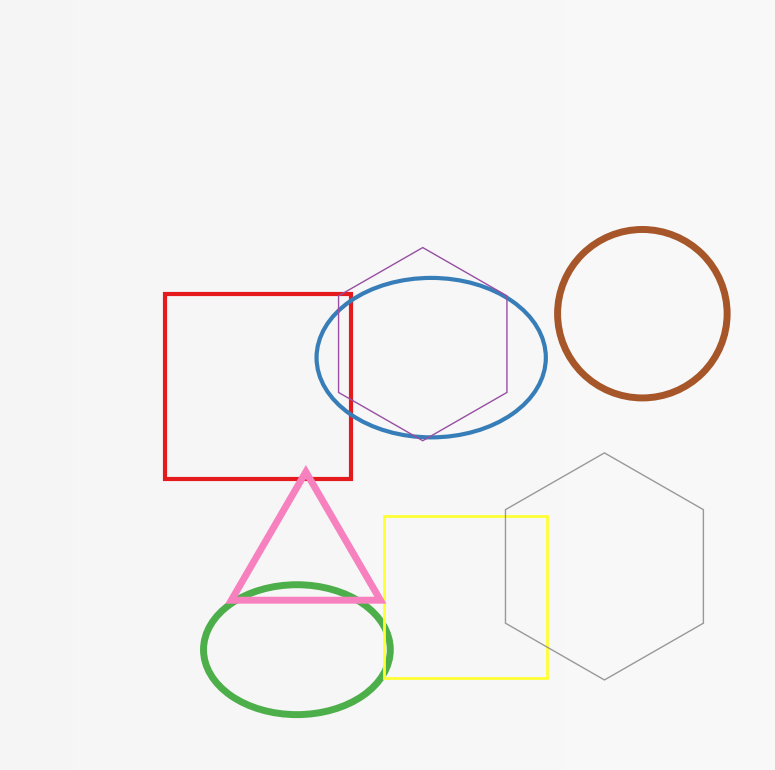[{"shape": "square", "thickness": 1.5, "radius": 0.6, "center": [0.333, 0.498]}, {"shape": "oval", "thickness": 1.5, "radius": 0.74, "center": [0.556, 0.536]}, {"shape": "oval", "thickness": 2.5, "radius": 0.6, "center": [0.383, 0.156]}, {"shape": "hexagon", "thickness": 0.5, "radius": 0.63, "center": [0.545, 0.553]}, {"shape": "square", "thickness": 1, "radius": 0.53, "center": [0.601, 0.224]}, {"shape": "circle", "thickness": 2.5, "radius": 0.55, "center": [0.829, 0.593]}, {"shape": "triangle", "thickness": 2.5, "radius": 0.56, "center": [0.395, 0.276]}, {"shape": "hexagon", "thickness": 0.5, "radius": 0.74, "center": [0.78, 0.264]}]